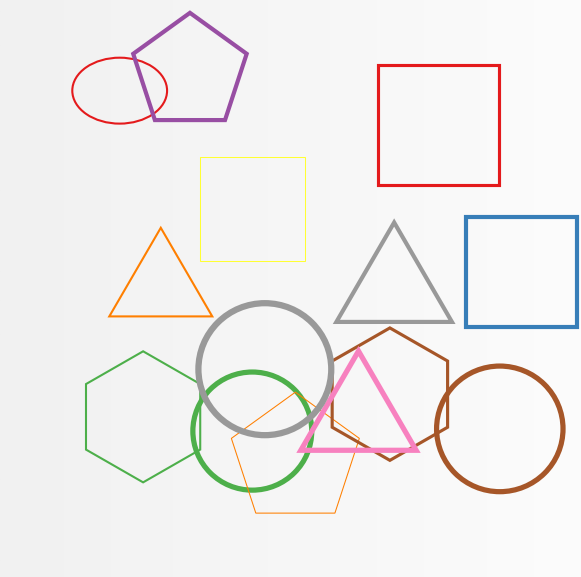[{"shape": "oval", "thickness": 1, "radius": 0.41, "center": [0.206, 0.842]}, {"shape": "square", "thickness": 1.5, "radius": 0.52, "center": [0.754, 0.783]}, {"shape": "square", "thickness": 2, "radius": 0.47, "center": [0.897, 0.528]}, {"shape": "circle", "thickness": 2.5, "radius": 0.51, "center": [0.434, 0.253]}, {"shape": "hexagon", "thickness": 1, "radius": 0.57, "center": [0.246, 0.277]}, {"shape": "pentagon", "thickness": 2, "radius": 0.51, "center": [0.327, 0.874]}, {"shape": "triangle", "thickness": 1, "radius": 0.51, "center": [0.277, 0.502]}, {"shape": "pentagon", "thickness": 0.5, "radius": 0.58, "center": [0.508, 0.204]}, {"shape": "square", "thickness": 0.5, "radius": 0.45, "center": [0.434, 0.637]}, {"shape": "circle", "thickness": 2.5, "radius": 0.54, "center": [0.86, 0.257]}, {"shape": "hexagon", "thickness": 1.5, "radius": 0.57, "center": [0.671, 0.317]}, {"shape": "triangle", "thickness": 2.5, "radius": 0.57, "center": [0.617, 0.277]}, {"shape": "triangle", "thickness": 2, "radius": 0.57, "center": [0.678, 0.499]}, {"shape": "circle", "thickness": 3, "radius": 0.57, "center": [0.456, 0.36]}]